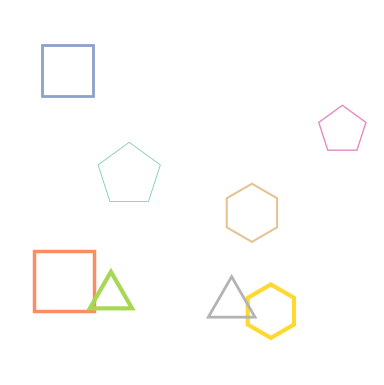[{"shape": "pentagon", "thickness": 0.5, "radius": 0.43, "center": [0.336, 0.545]}, {"shape": "square", "thickness": 2.5, "radius": 0.39, "center": [0.166, 0.269]}, {"shape": "square", "thickness": 2, "radius": 0.33, "center": [0.174, 0.818]}, {"shape": "pentagon", "thickness": 1, "radius": 0.32, "center": [0.889, 0.662]}, {"shape": "triangle", "thickness": 3, "radius": 0.32, "center": [0.288, 0.231]}, {"shape": "hexagon", "thickness": 3, "radius": 0.35, "center": [0.704, 0.192]}, {"shape": "hexagon", "thickness": 1.5, "radius": 0.38, "center": [0.654, 0.447]}, {"shape": "triangle", "thickness": 2, "radius": 0.35, "center": [0.602, 0.211]}]